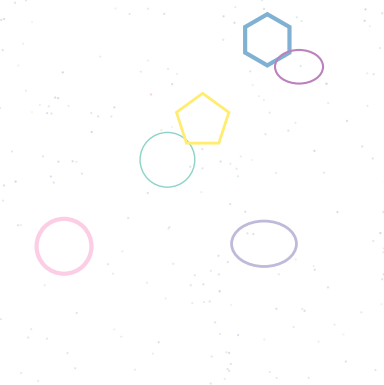[{"shape": "circle", "thickness": 1, "radius": 0.36, "center": [0.435, 0.585]}, {"shape": "oval", "thickness": 2, "radius": 0.42, "center": [0.686, 0.367]}, {"shape": "hexagon", "thickness": 3, "radius": 0.33, "center": [0.694, 0.897]}, {"shape": "circle", "thickness": 3, "radius": 0.36, "center": [0.166, 0.36]}, {"shape": "oval", "thickness": 1.5, "radius": 0.31, "center": [0.777, 0.827]}, {"shape": "pentagon", "thickness": 2, "radius": 0.36, "center": [0.526, 0.686]}]